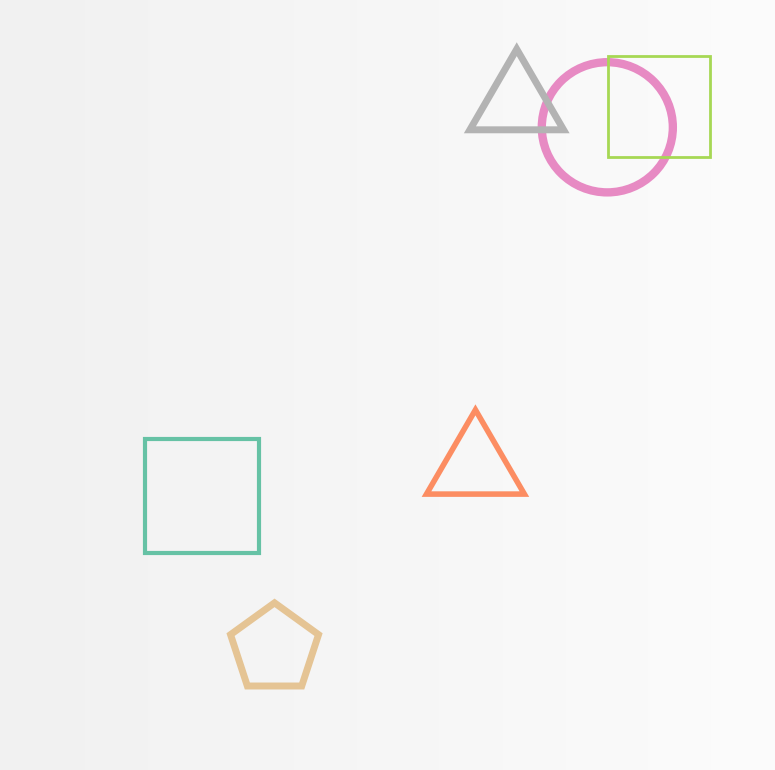[{"shape": "square", "thickness": 1.5, "radius": 0.37, "center": [0.26, 0.356]}, {"shape": "triangle", "thickness": 2, "radius": 0.36, "center": [0.613, 0.395]}, {"shape": "circle", "thickness": 3, "radius": 0.42, "center": [0.784, 0.835]}, {"shape": "square", "thickness": 1, "radius": 0.33, "center": [0.85, 0.862]}, {"shape": "pentagon", "thickness": 2.5, "radius": 0.3, "center": [0.354, 0.157]}, {"shape": "triangle", "thickness": 2.5, "radius": 0.35, "center": [0.667, 0.866]}]